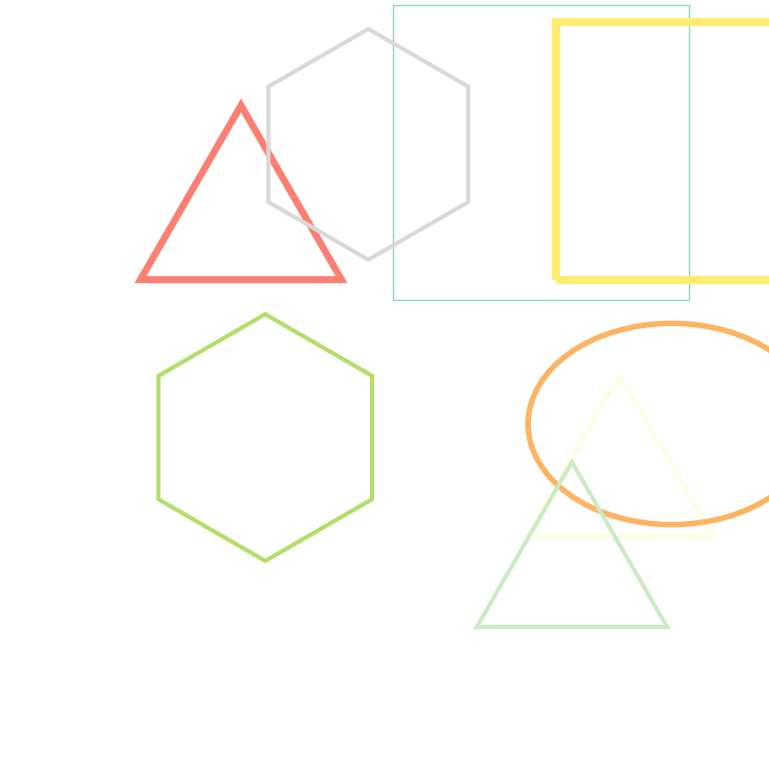[{"shape": "square", "thickness": 0.5, "radius": 0.96, "center": [0.703, 0.802]}, {"shape": "triangle", "thickness": 0.5, "radius": 0.7, "center": [0.805, 0.373]}, {"shape": "triangle", "thickness": 2.5, "radius": 0.75, "center": [0.313, 0.712]}, {"shape": "oval", "thickness": 2, "radius": 0.93, "center": [0.873, 0.449]}, {"shape": "hexagon", "thickness": 1.5, "radius": 0.8, "center": [0.344, 0.432]}, {"shape": "hexagon", "thickness": 1.5, "radius": 0.75, "center": [0.478, 0.813]}, {"shape": "triangle", "thickness": 1.5, "radius": 0.71, "center": [0.743, 0.257]}, {"shape": "square", "thickness": 3, "radius": 0.84, "center": [0.89, 0.804]}]